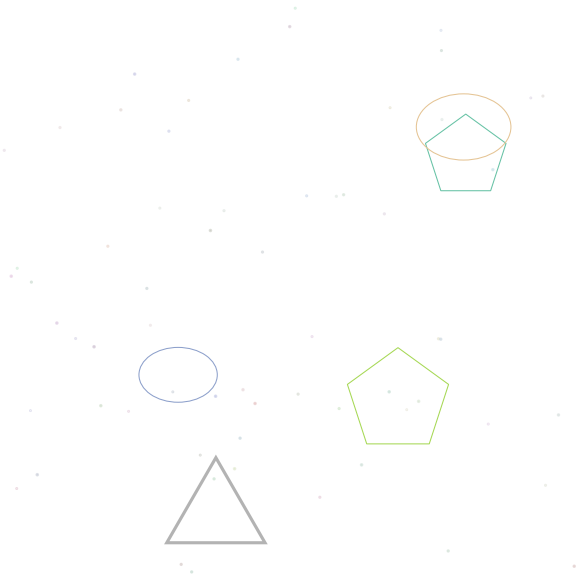[{"shape": "pentagon", "thickness": 0.5, "radius": 0.37, "center": [0.806, 0.728]}, {"shape": "oval", "thickness": 0.5, "radius": 0.34, "center": [0.308, 0.35]}, {"shape": "pentagon", "thickness": 0.5, "radius": 0.46, "center": [0.689, 0.305]}, {"shape": "oval", "thickness": 0.5, "radius": 0.41, "center": [0.803, 0.779]}, {"shape": "triangle", "thickness": 1.5, "radius": 0.49, "center": [0.374, 0.108]}]